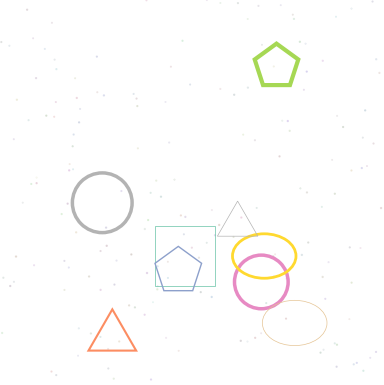[{"shape": "square", "thickness": 0.5, "radius": 0.39, "center": [0.481, 0.334]}, {"shape": "triangle", "thickness": 1.5, "radius": 0.36, "center": [0.292, 0.125]}, {"shape": "pentagon", "thickness": 1, "radius": 0.32, "center": [0.463, 0.296]}, {"shape": "circle", "thickness": 2.5, "radius": 0.35, "center": [0.679, 0.268]}, {"shape": "pentagon", "thickness": 3, "radius": 0.3, "center": [0.718, 0.827]}, {"shape": "oval", "thickness": 2, "radius": 0.41, "center": [0.686, 0.335]}, {"shape": "oval", "thickness": 0.5, "radius": 0.42, "center": [0.765, 0.161]}, {"shape": "triangle", "thickness": 0.5, "radius": 0.3, "center": [0.617, 0.417]}, {"shape": "circle", "thickness": 2.5, "radius": 0.39, "center": [0.266, 0.473]}]